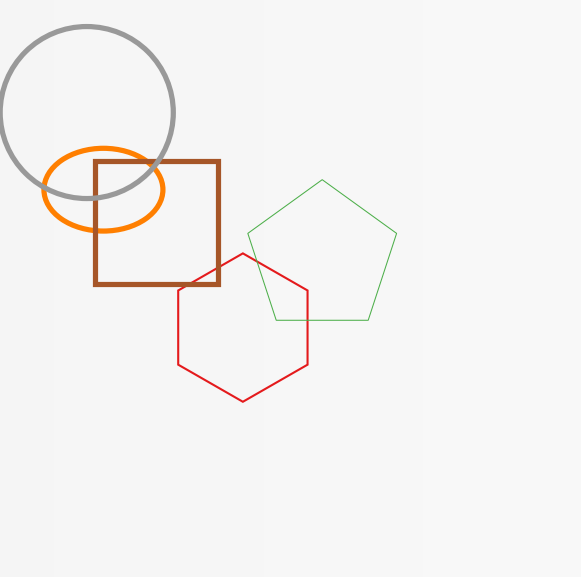[{"shape": "hexagon", "thickness": 1, "radius": 0.64, "center": [0.418, 0.432]}, {"shape": "pentagon", "thickness": 0.5, "radius": 0.67, "center": [0.554, 0.553]}, {"shape": "oval", "thickness": 2.5, "radius": 0.51, "center": [0.178, 0.671]}, {"shape": "square", "thickness": 2.5, "radius": 0.53, "center": [0.269, 0.614]}, {"shape": "circle", "thickness": 2.5, "radius": 0.74, "center": [0.149, 0.804]}]